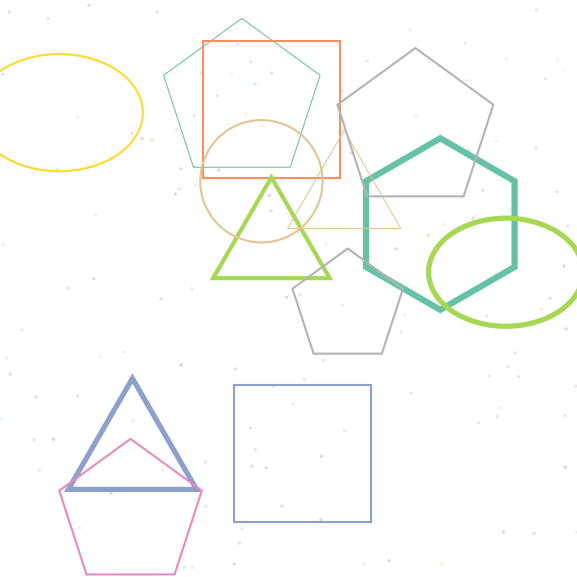[{"shape": "pentagon", "thickness": 0.5, "radius": 0.71, "center": [0.419, 0.825]}, {"shape": "hexagon", "thickness": 3, "radius": 0.74, "center": [0.762, 0.611]}, {"shape": "square", "thickness": 1, "radius": 0.59, "center": [0.47, 0.809]}, {"shape": "triangle", "thickness": 2.5, "radius": 0.64, "center": [0.229, 0.216]}, {"shape": "square", "thickness": 1, "radius": 0.59, "center": [0.524, 0.215]}, {"shape": "pentagon", "thickness": 1, "radius": 0.65, "center": [0.226, 0.109]}, {"shape": "triangle", "thickness": 2, "radius": 0.58, "center": [0.47, 0.576]}, {"shape": "oval", "thickness": 2.5, "radius": 0.67, "center": [0.876, 0.528]}, {"shape": "oval", "thickness": 1, "radius": 0.72, "center": [0.102, 0.804]}, {"shape": "circle", "thickness": 1, "radius": 0.53, "center": [0.453, 0.685]}, {"shape": "triangle", "thickness": 0.5, "radius": 0.57, "center": [0.596, 0.66]}, {"shape": "pentagon", "thickness": 1, "radius": 0.71, "center": [0.719, 0.774]}, {"shape": "pentagon", "thickness": 1, "radius": 0.5, "center": [0.602, 0.468]}]